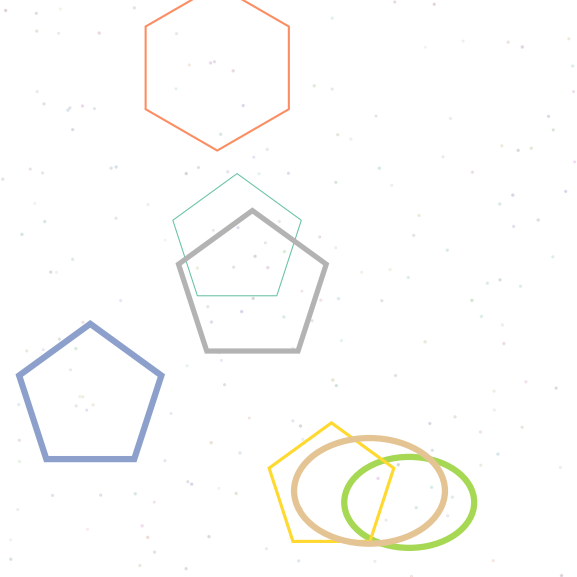[{"shape": "pentagon", "thickness": 0.5, "radius": 0.58, "center": [0.411, 0.582]}, {"shape": "hexagon", "thickness": 1, "radius": 0.72, "center": [0.376, 0.882]}, {"shape": "pentagon", "thickness": 3, "radius": 0.65, "center": [0.156, 0.309]}, {"shape": "oval", "thickness": 3, "radius": 0.56, "center": [0.709, 0.129]}, {"shape": "pentagon", "thickness": 1.5, "radius": 0.57, "center": [0.574, 0.153]}, {"shape": "oval", "thickness": 3, "radius": 0.65, "center": [0.64, 0.149]}, {"shape": "pentagon", "thickness": 2.5, "radius": 0.67, "center": [0.437, 0.5]}]